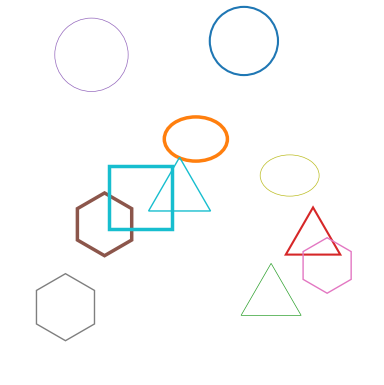[{"shape": "circle", "thickness": 1.5, "radius": 0.44, "center": [0.633, 0.894]}, {"shape": "oval", "thickness": 2.5, "radius": 0.41, "center": [0.509, 0.639]}, {"shape": "triangle", "thickness": 0.5, "radius": 0.45, "center": [0.704, 0.226]}, {"shape": "triangle", "thickness": 1.5, "radius": 0.41, "center": [0.813, 0.38]}, {"shape": "circle", "thickness": 0.5, "radius": 0.48, "center": [0.238, 0.858]}, {"shape": "hexagon", "thickness": 2.5, "radius": 0.41, "center": [0.272, 0.417]}, {"shape": "hexagon", "thickness": 1, "radius": 0.36, "center": [0.85, 0.31]}, {"shape": "hexagon", "thickness": 1, "radius": 0.44, "center": [0.17, 0.202]}, {"shape": "oval", "thickness": 0.5, "radius": 0.38, "center": [0.752, 0.544]}, {"shape": "triangle", "thickness": 1, "radius": 0.46, "center": [0.466, 0.498]}, {"shape": "square", "thickness": 2.5, "radius": 0.41, "center": [0.364, 0.487]}]